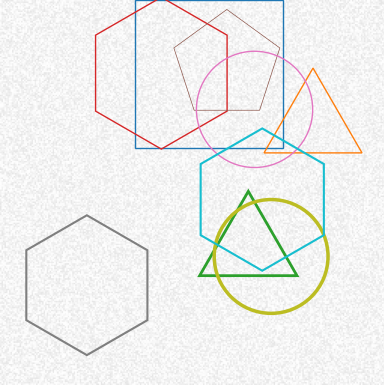[{"shape": "square", "thickness": 1, "radius": 0.96, "center": [0.543, 0.808]}, {"shape": "triangle", "thickness": 1, "radius": 0.73, "center": [0.813, 0.676]}, {"shape": "triangle", "thickness": 2, "radius": 0.73, "center": [0.645, 0.357]}, {"shape": "hexagon", "thickness": 1, "radius": 0.99, "center": [0.419, 0.81]}, {"shape": "pentagon", "thickness": 0.5, "radius": 0.72, "center": [0.589, 0.831]}, {"shape": "circle", "thickness": 1, "radius": 0.75, "center": [0.661, 0.716]}, {"shape": "hexagon", "thickness": 1.5, "radius": 0.91, "center": [0.226, 0.259]}, {"shape": "circle", "thickness": 2.5, "radius": 0.74, "center": [0.704, 0.334]}, {"shape": "hexagon", "thickness": 1.5, "radius": 0.92, "center": [0.681, 0.482]}]